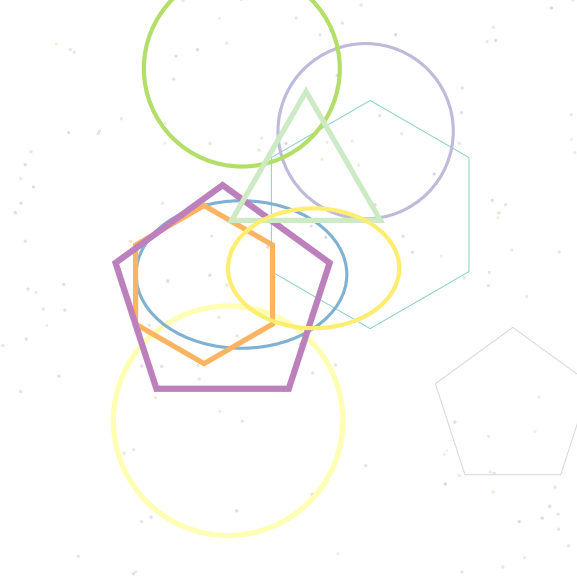[{"shape": "hexagon", "thickness": 0.5, "radius": 0.99, "center": [0.641, 0.628]}, {"shape": "circle", "thickness": 2.5, "radius": 0.99, "center": [0.395, 0.271]}, {"shape": "circle", "thickness": 1.5, "radius": 0.76, "center": [0.633, 0.772]}, {"shape": "oval", "thickness": 1.5, "radius": 0.91, "center": [0.418, 0.524]}, {"shape": "hexagon", "thickness": 2.5, "radius": 0.68, "center": [0.353, 0.506]}, {"shape": "circle", "thickness": 2, "radius": 0.85, "center": [0.419, 0.88]}, {"shape": "pentagon", "thickness": 0.5, "radius": 0.71, "center": [0.888, 0.291]}, {"shape": "pentagon", "thickness": 3, "radius": 0.97, "center": [0.385, 0.484]}, {"shape": "triangle", "thickness": 2.5, "radius": 0.74, "center": [0.53, 0.692]}, {"shape": "oval", "thickness": 2, "radius": 0.74, "center": [0.543, 0.535]}]